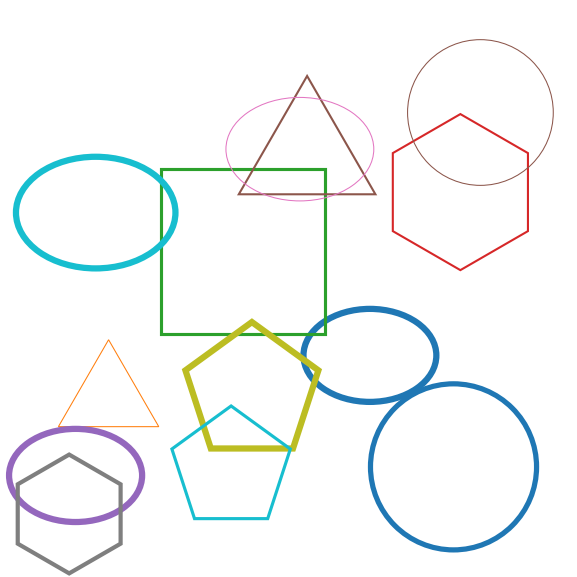[{"shape": "circle", "thickness": 2.5, "radius": 0.72, "center": [0.785, 0.191]}, {"shape": "oval", "thickness": 3, "radius": 0.58, "center": [0.641, 0.384]}, {"shape": "triangle", "thickness": 0.5, "radius": 0.5, "center": [0.188, 0.31]}, {"shape": "square", "thickness": 1.5, "radius": 0.71, "center": [0.421, 0.564]}, {"shape": "hexagon", "thickness": 1, "radius": 0.68, "center": [0.797, 0.666]}, {"shape": "oval", "thickness": 3, "radius": 0.58, "center": [0.131, 0.176]}, {"shape": "triangle", "thickness": 1, "radius": 0.68, "center": [0.532, 0.731]}, {"shape": "circle", "thickness": 0.5, "radius": 0.63, "center": [0.832, 0.804]}, {"shape": "oval", "thickness": 0.5, "radius": 0.64, "center": [0.519, 0.741]}, {"shape": "hexagon", "thickness": 2, "radius": 0.51, "center": [0.12, 0.109]}, {"shape": "pentagon", "thickness": 3, "radius": 0.61, "center": [0.436, 0.32]}, {"shape": "oval", "thickness": 3, "radius": 0.69, "center": [0.166, 0.631]}, {"shape": "pentagon", "thickness": 1.5, "radius": 0.54, "center": [0.4, 0.188]}]